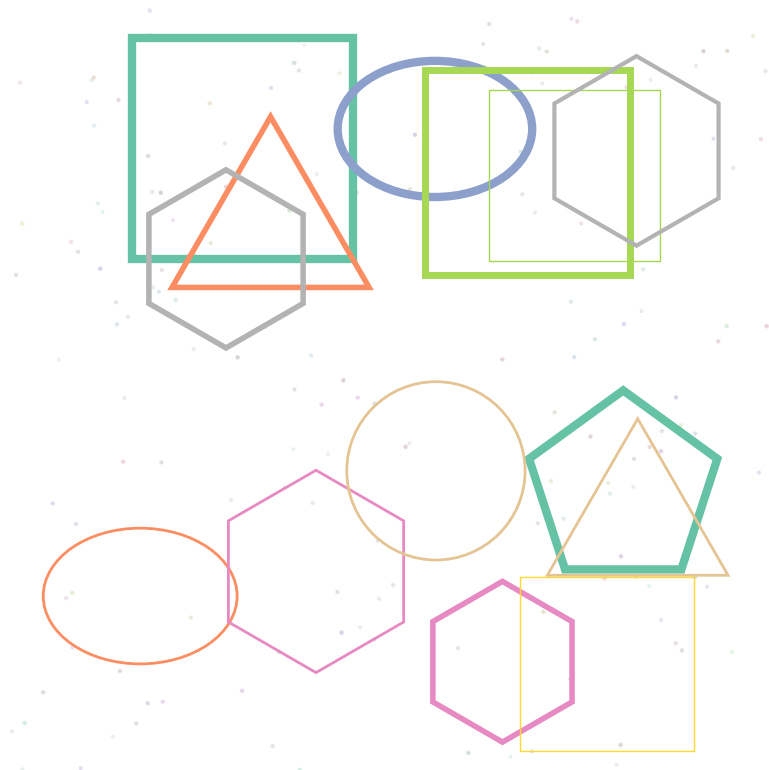[{"shape": "pentagon", "thickness": 3, "radius": 0.64, "center": [0.809, 0.364]}, {"shape": "square", "thickness": 3, "radius": 0.72, "center": [0.315, 0.807]}, {"shape": "triangle", "thickness": 2, "radius": 0.74, "center": [0.351, 0.701]}, {"shape": "oval", "thickness": 1, "radius": 0.63, "center": [0.182, 0.226]}, {"shape": "oval", "thickness": 3, "radius": 0.63, "center": [0.565, 0.833]}, {"shape": "hexagon", "thickness": 1, "radius": 0.66, "center": [0.41, 0.258]}, {"shape": "hexagon", "thickness": 2, "radius": 0.52, "center": [0.653, 0.141]}, {"shape": "square", "thickness": 2.5, "radius": 0.67, "center": [0.685, 0.776]}, {"shape": "square", "thickness": 0.5, "radius": 0.56, "center": [0.746, 0.772]}, {"shape": "square", "thickness": 0.5, "radius": 0.57, "center": [0.788, 0.137]}, {"shape": "triangle", "thickness": 1, "radius": 0.68, "center": [0.828, 0.321]}, {"shape": "circle", "thickness": 1, "radius": 0.58, "center": [0.566, 0.389]}, {"shape": "hexagon", "thickness": 1.5, "radius": 0.62, "center": [0.827, 0.804]}, {"shape": "hexagon", "thickness": 2, "radius": 0.58, "center": [0.294, 0.664]}]